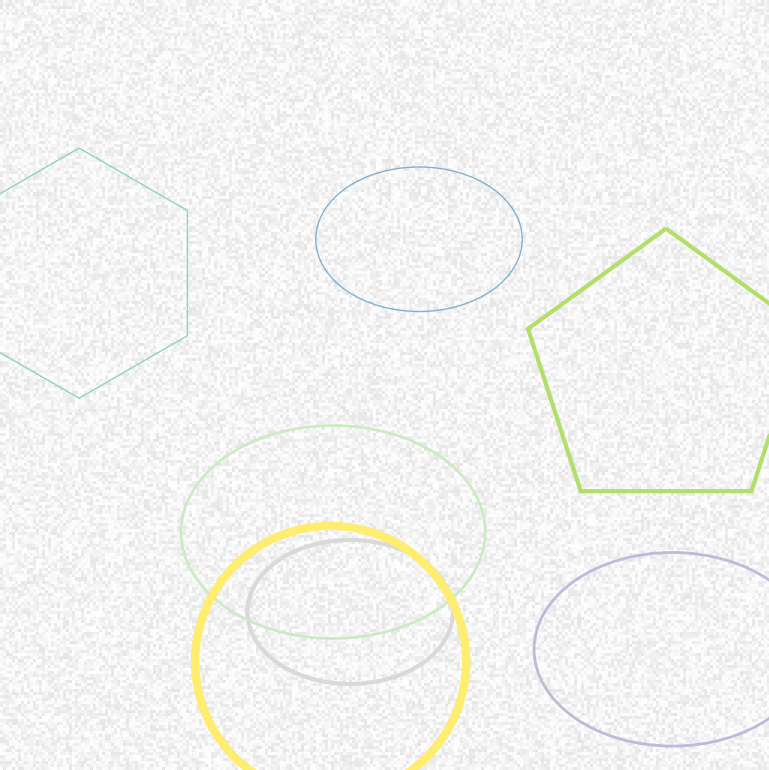[{"shape": "hexagon", "thickness": 0.5, "radius": 0.81, "center": [0.103, 0.645]}, {"shape": "oval", "thickness": 1, "radius": 0.9, "center": [0.873, 0.157]}, {"shape": "oval", "thickness": 0.5, "radius": 0.67, "center": [0.544, 0.689]}, {"shape": "pentagon", "thickness": 1.5, "radius": 0.94, "center": [0.865, 0.515]}, {"shape": "oval", "thickness": 1.5, "radius": 0.67, "center": [0.455, 0.205]}, {"shape": "oval", "thickness": 1, "radius": 0.99, "center": [0.433, 0.309]}, {"shape": "circle", "thickness": 3, "radius": 0.88, "center": [0.429, 0.141]}]